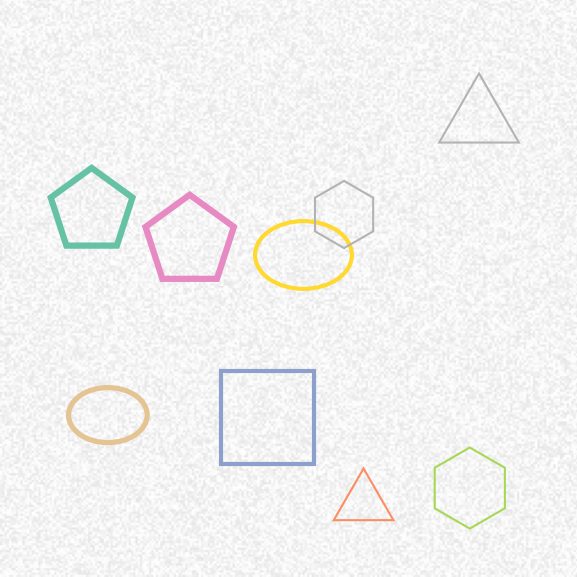[{"shape": "pentagon", "thickness": 3, "radius": 0.37, "center": [0.159, 0.634]}, {"shape": "triangle", "thickness": 1, "radius": 0.3, "center": [0.63, 0.128]}, {"shape": "square", "thickness": 2, "radius": 0.4, "center": [0.463, 0.276]}, {"shape": "pentagon", "thickness": 3, "radius": 0.4, "center": [0.328, 0.581]}, {"shape": "hexagon", "thickness": 1, "radius": 0.35, "center": [0.813, 0.154]}, {"shape": "oval", "thickness": 2, "radius": 0.42, "center": [0.525, 0.558]}, {"shape": "oval", "thickness": 2.5, "radius": 0.34, "center": [0.187, 0.28]}, {"shape": "hexagon", "thickness": 1, "radius": 0.29, "center": [0.596, 0.628]}, {"shape": "triangle", "thickness": 1, "radius": 0.4, "center": [0.829, 0.792]}]